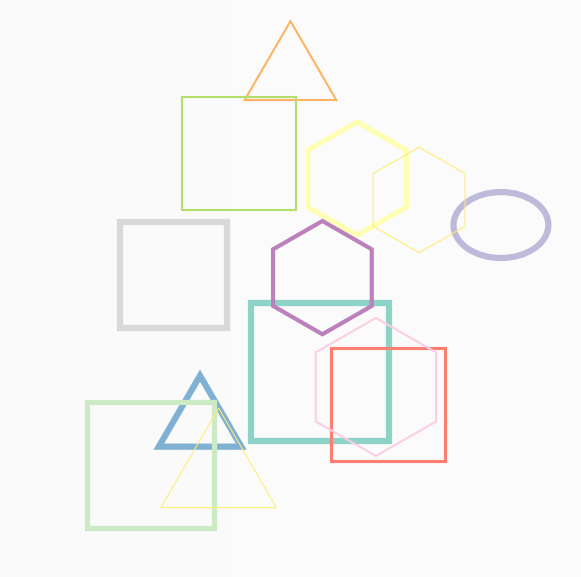[{"shape": "square", "thickness": 3, "radius": 0.6, "center": [0.551, 0.355]}, {"shape": "hexagon", "thickness": 2.5, "radius": 0.49, "center": [0.614, 0.69]}, {"shape": "oval", "thickness": 3, "radius": 0.41, "center": [0.862, 0.609]}, {"shape": "square", "thickness": 1.5, "radius": 0.49, "center": [0.668, 0.299]}, {"shape": "triangle", "thickness": 3, "radius": 0.41, "center": [0.344, 0.267]}, {"shape": "triangle", "thickness": 1, "radius": 0.46, "center": [0.5, 0.871]}, {"shape": "square", "thickness": 1, "radius": 0.49, "center": [0.412, 0.733]}, {"shape": "hexagon", "thickness": 1, "radius": 0.6, "center": [0.647, 0.329]}, {"shape": "square", "thickness": 3, "radius": 0.46, "center": [0.299, 0.523]}, {"shape": "hexagon", "thickness": 2, "radius": 0.49, "center": [0.555, 0.518]}, {"shape": "square", "thickness": 2.5, "radius": 0.55, "center": [0.259, 0.193]}, {"shape": "hexagon", "thickness": 0.5, "radius": 0.46, "center": [0.721, 0.653]}, {"shape": "triangle", "thickness": 0.5, "radius": 0.57, "center": [0.376, 0.177]}]